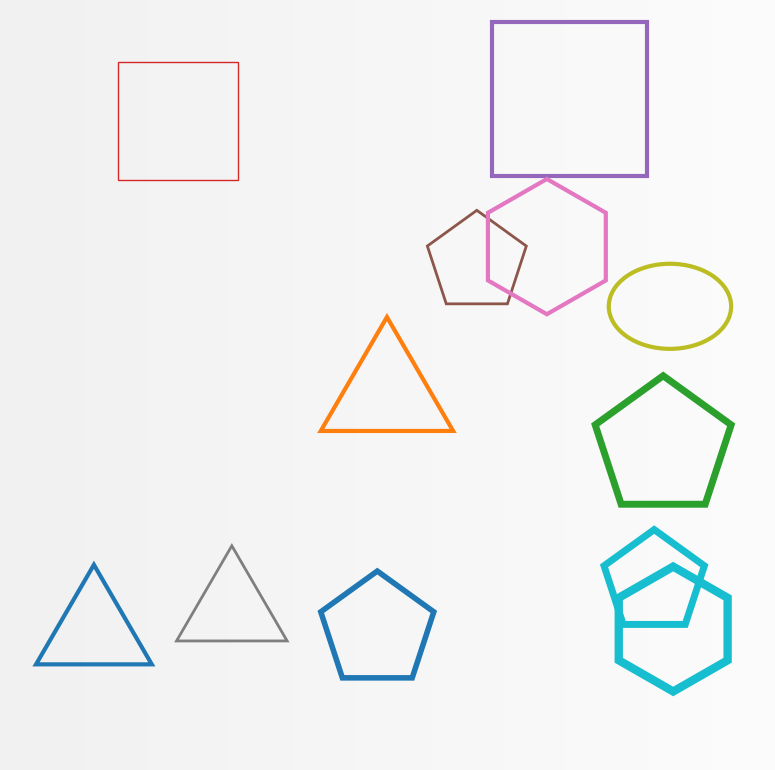[{"shape": "pentagon", "thickness": 2, "radius": 0.38, "center": [0.487, 0.182]}, {"shape": "triangle", "thickness": 1.5, "radius": 0.43, "center": [0.121, 0.18]}, {"shape": "triangle", "thickness": 1.5, "radius": 0.49, "center": [0.499, 0.49]}, {"shape": "pentagon", "thickness": 2.5, "radius": 0.46, "center": [0.856, 0.42]}, {"shape": "square", "thickness": 0.5, "radius": 0.38, "center": [0.23, 0.843]}, {"shape": "square", "thickness": 1.5, "radius": 0.5, "center": [0.735, 0.871]}, {"shape": "pentagon", "thickness": 1, "radius": 0.34, "center": [0.615, 0.66]}, {"shape": "hexagon", "thickness": 1.5, "radius": 0.44, "center": [0.706, 0.68]}, {"shape": "triangle", "thickness": 1, "radius": 0.41, "center": [0.299, 0.209]}, {"shape": "oval", "thickness": 1.5, "radius": 0.39, "center": [0.864, 0.602]}, {"shape": "hexagon", "thickness": 3, "radius": 0.41, "center": [0.869, 0.183]}, {"shape": "pentagon", "thickness": 2.5, "radius": 0.34, "center": [0.844, 0.244]}]